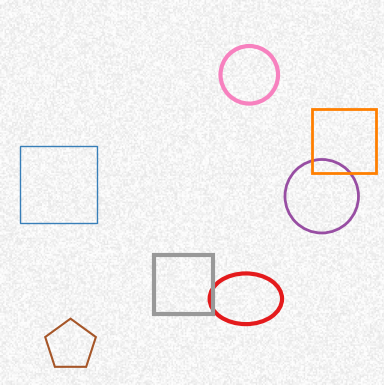[{"shape": "oval", "thickness": 3, "radius": 0.47, "center": [0.639, 0.224]}, {"shape": "square", "thickness": 1, "radius": 0.5, "center": [0.152, 0.521]}, {"shape": "circle", "thickness": 2, "radius": 0.48, "center": [0.836, 0.49]}, {"shape": "square", "thickness": 2, "radius": 0.41, "center": [0.893, 0.633]}, {"shape": "pentagon", "thickness": 1.5, "radius": 0.35, "center": [0.183, 0.103]}, {"shape": "circle", "thickness": 3, "radius": 0.37, "center": [0.647, 0.806]}, {"shape": "square", "thickness": 3, "radius": 0.38, "center": [0.477, 0.26]}]